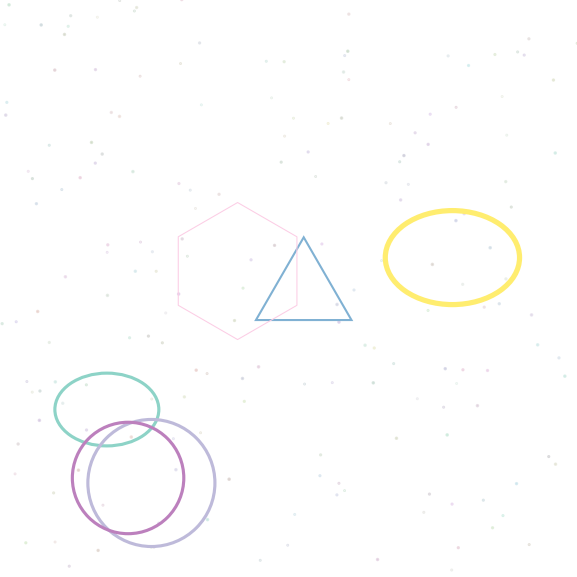[{"shape": "oval", "thickness": 1.5, "radius": 0.45, "center": [0.185, 0.29]}, {"shape": "circle", "thickness": 1.5, "radius": 0.55, "center": [0.262, 0.163]}, {"shape": "triangle", "thickness": 1, "radius": 0.48, "center": [0.526, 0.493]}, {"shape": "hexagon", "thickness": 0.5, "radius": 0.59, "center": [0.411, 0.53]}, {"shape": "circle", "thickness": 1.5, "radius": 0.48, "center": [0.222, 0.171]}, {"shape": "oval", "thickness": 2.5, "radius": 0.58, "center": [0.783, 0.553]}]